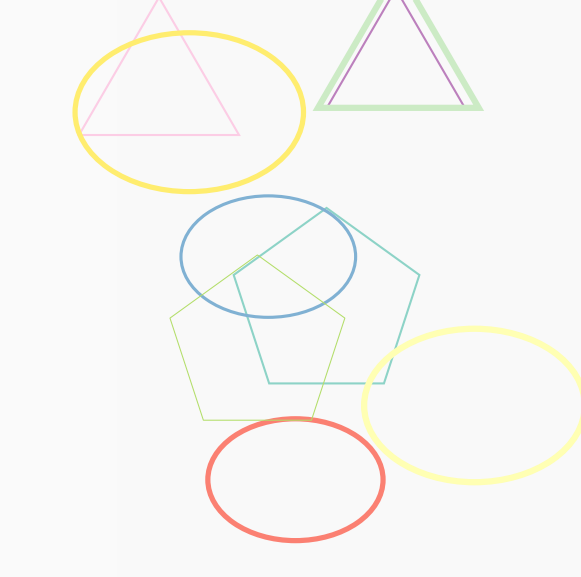[{"shape": "pentagon", "thickness": 1, "radius": 0.84, "center": [0.562, 0.471]}, {"shape": "oval", "thickness": 3, "radius": 0.95, "center": [0.816, 0.297]}, {"shape": "oval", "thickness": 2.5, "radius": 0.75, "center": [0.508, 0.168]}, {"shape": "oval", "thickness": 1.5, "radius": 0.75, "center": [0.462, 0.555]}, {"shape": "pentagon", "thickness": 0.5, "radius": 0.79, "center": [0.443, 0.399]}, {"shape": "triangle", "thickness": 1, "radius": 0.79, "center": [0.274, 0.845]}, {"shape": "triangle", "thickness": 1, "radius": 0.69, "center": [0.681, 0.881]}, {"shape": "triangle", "thickness": 3, "radius": 0.8, "center": [0.685, 0.892]}, {"shape": "oval", "thickness": 2.5, "radius": 0.98, "center": [0.326, 0.805]}]